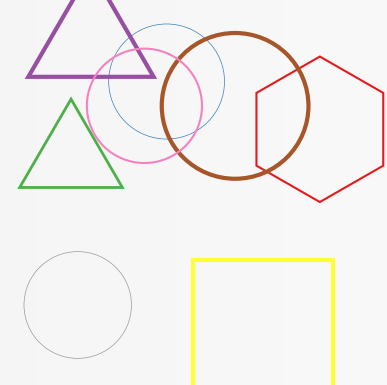[{"shape": "hexagon", "thickness": 1.5, "radius": 0.94, "center": [0.825, 0.664]}, {"shape": "circle", "thickness": 0.5, "radius": 0.75, "center": [0.43, 0.788]}, {"shape": "triangle", "thickness": 2, "radius": 0.76, "center": [0.183, 0.59]}, {"shape": "triangle", "thickness": 3, "radius": 0.93, "center": [0.235, 0.894]}, {"shape": "square", "thickness": 3, "radius": 0.9, "center": [0.678, 0.145]}, {"shape": "circle", "thickness": 3, "radius": 0.95, "center": [0.607, 0.725]}, {"shape": "circle", "thickness": 1.5, "radius": 0.74, "center": [0.373, 0.725]}, {"shape": "circle", "thickness": 0.5, "radius": 0.69, "center": [0.201, 0.208]}]